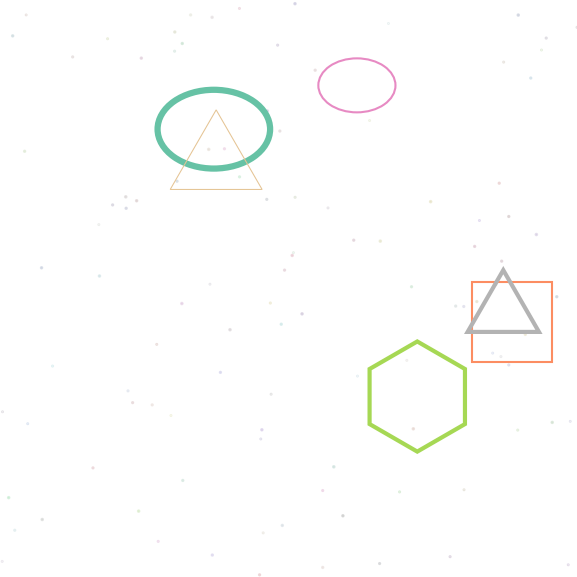[{"shape": "oval", "thickness": 3, "radius": 0.49, "center": [0.37, 0.775]}, {"shape": "square", "thickness": 1, "radius": 0.34, "center": [0.887, 0.441]}, {"shape": "oval", "thickness": 1, "radius": 0.33, "center": [0.618, 0.851]}, {"shape": "hexagon", "thickness": 2, "radius": 0.48, "center": [0.723, 0.312]}, {"shape": "triangle", "thickness": 0.5, "radius": 0.46, "center": [0.374, 0.717]}, {"shape": "triangle", "thickness": 2, "radius": 0.36, "center": [0.871, 0.46]}]